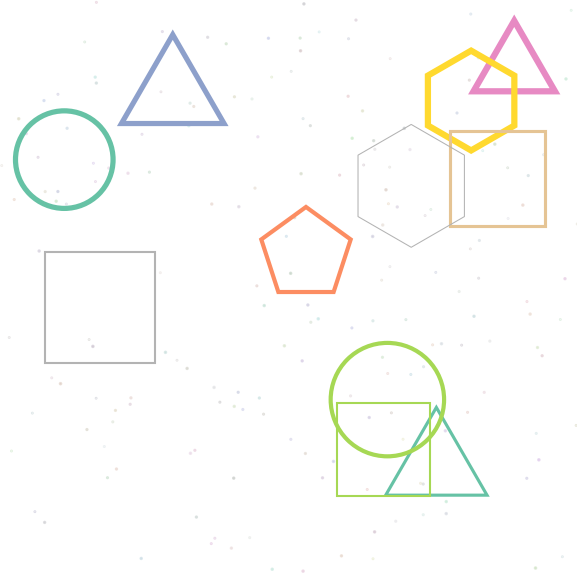[{"shape": "circle", "thickness": 2.5, "radius": 0.42, "center": [0.111, 0.723]}, {"shape": "triangle", "thickness": 1.5, "radius": 0.51, "center": [0.756, 0.192]}, {"shape": "pentagon", "thickness": 2, "radius": 0.41, "center": [0.53, 0.559]}, {"shape": "triangle", "thickness": 2.5, "radius": 0.51, "center": [0.299, 0.837]}, {"shape": "triangle", "thickness": 3, "radius": 0.41, "center": [0.89, 0.882]}, {"shape": "circle", "thickness": 2, "radius": 0.49, "center": [0.671, 0.307]}, {"shape": "square", "thickness": 1, "radius": 0.4, "center": [0.664, 0.221]}, {"shape": "hexagon", "thickness": 3, "radius": 0.43, "center": [0.816, 0.825]}, {"shape": "square", "thickness": 1.5, "radius": 0.41, "center": [0.861, 0.689]}, {"shape": "square", "thickness": 1, "radius": 0.48, "center": [0.173, 0.467]}, {"shape": "hexagon", "thickness": 0.5, "radius": 0.53, "center": [0.712, 0.677]}]